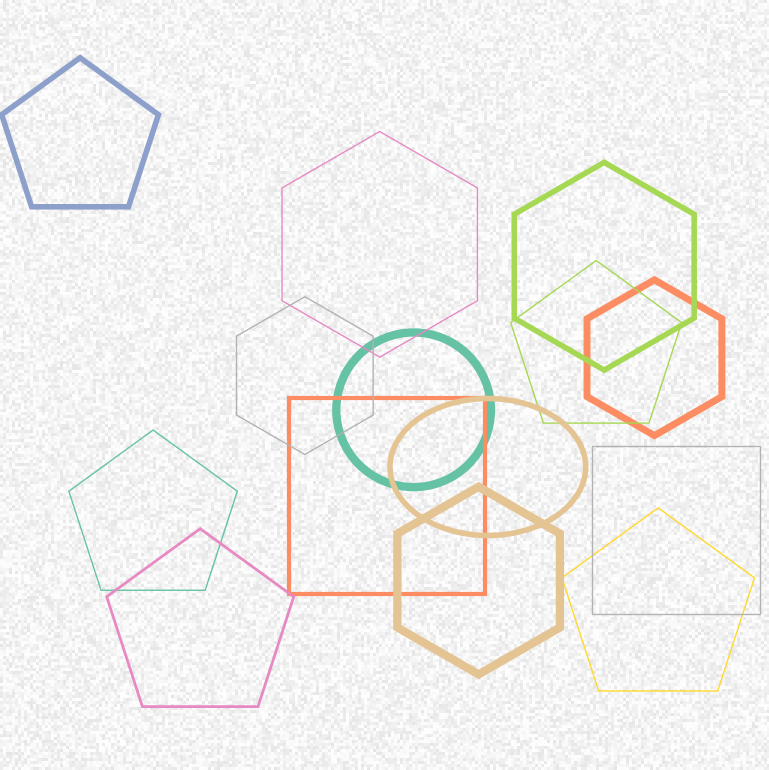[{"shape": "pentagon", "thickness": 0.5, "radius": 0.58, "center": [0.199, 0.326]}, {"shape": "circle", "thickness": 3, "radius": 0.5, "center": [0.537, 0.468]}, {"shape": "hexagon", "thickness": 2.5, "radius": 0.51, "center": [0.85, 0.535]}, {"shape": "square", "thickness": 1.5, "radius": 0.64, "center": [0.502, 0.356]}, {"shape": "pentagon", "thickness": 2, "radius": 0.54, "center": [0.104, 0.818]}, {"shape": "hexagon", "thickness": 0.5, "radius": 0.73, "center": [0.493, 0.683]}, {"shape": "pentagon", "thickness": 1, "radius": 0.64, "center": [0.26, 0.186]}, {"shape": "hexagon", "thickness": 2, "radius": 0.67, "center": [0.785, 0.654]}, {"shape": "pentagon", "thickness": 0.5, "radius": 0.58, "center": [0.774, 0.545]}, {"shape": "pentagon", "thickness": 0.5, "radius": 0.66, "center": [0.855, 0.209]}, {"shape": "hexagon", "thickness": 3, "radius": 0.61, "center": [0.622, 0.246]}, {"shape": "oval", "thickness": 2, "radius": 0.64, "center": [0.634, 0.394]}, {"shape": "square", "thickness": 0.5, "radius": 0.55, "center": [0.877, 0.311]}, {"shape": "hexagon", "thickness": 0.5, "radius": 0.51, "center": [0.396, 0.512]}]